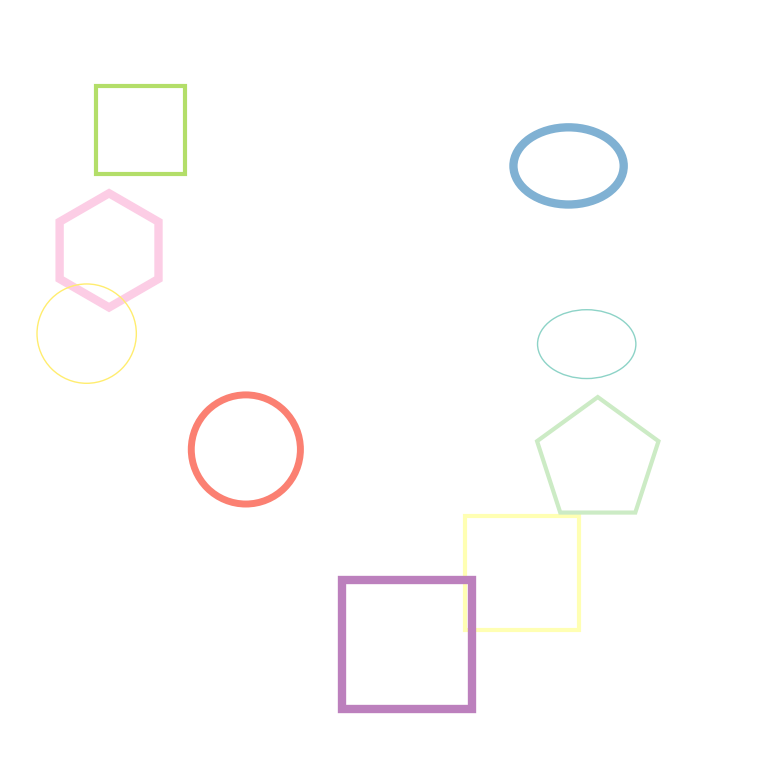[{"shape": "oval", "thickness": 0.5, "radius": 0.32, "center": [0.762, 0.553]}, {"shape": "square", "thickness": 1.5, "radius": 0.37, "center": [0.678, 0.256]}, {"shape": "circle", "thickness": 2.5, "radius": 0.35, "center": [0.319, 0.416]}, {"shape": "oval", "thickness": 3, "radius": 0.36, "center": [0.738, 0.785]}, {"shape": "square", "thickness": 1.5, "radius": 0.29, "center": [0.183, 0.831]}, {"shape": "hexagon", "thickness": 3, "radius": 0.37, "center": [0.142, 0.675]}, {"shape": "square", "thickness": 3, "radius": 0.42, "center": [0.528, 0.163]}, {"shape": "pentagon", "thickness": 1.5, "radius": 0.41, "center": [0.776, 0.401]}, {"shape": "circle", "thickness": 0.5, "radius": 0.32, "center": [0.113, 0.567]}]